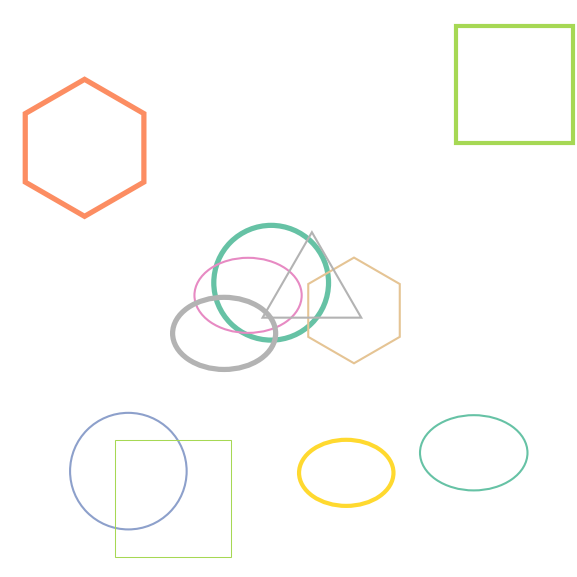[{"shape": "circle", "thickness": 2.5, "radius": 0.5, "center": [0.47, 0.51]}, {"shape": "oval", "thickness": 1, "radius": 0.47, "center": [0.82, 0.215]}, {"shape": "hexagon", "thickness": 2.5, "radius": 0.59, "center": [0.146, 0.743]}, {"shape": "circle", "thickness": 1, "radius": 0.5, "center": [0.222, 0.183]}, {"shape": "oval", "thickness": 1, "radius": 0.46, "center": [0.43, 0.488]}, {"shape": "square", "thickness": 0.5, "radius": 0.5, "center": [0.299, 0.136]}, {"shape": "square", "thickness": 2, "radius": 0.51, "center": [0.891, 0.852]}, {"shape": "oval", "thickness": 2, "radius": 0.41, "center": [0.6, 0.18]}, {"shape": "hexagon", "thickness": 1, "radius": 0.46, "center": [0.613, 0.462]}, {"shape": "oval", "thickness": 2.5, "radius": 0.45, "center": [0.388, 0.422]}, {"shape": "triangle", "thickness": 1, "radius": 0.49, "center": [0.54, 0.498]}]